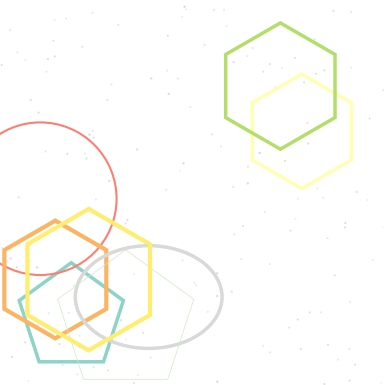[{"shape": "pentagon", "thickness": 2.5, "radius": 0.71, "center": [0.185, 0.175]}, {"shape": "hexagon", "thickness": 2.5, "radius": 0.74, "center": [0.784, 0.659]}, {"shape": "circle", "thickness": 1.5, "radius": 0.99, "center": [0.105, 0.484]}, {"shape": "hexagon", "thickness": 3, "radius": 0.76, "center": [0.144, 0.274]}, {"shape": "hexagon", "thickness": 2.5, "radius": 0.82, "center": [0.728, 0.777]}, {"shape": "oval", "thickness": 2.5, "radius": 0.95, "center": [0.386, 0.228]}, {"shape": "pentagon", "thickness": 0.5, "radius": 0.93, "center": [0.326, 0.165]}, {"shape": "hexagon", "thickness": 3, "radius": 0.92, "center": [0.23, 0.274]}]